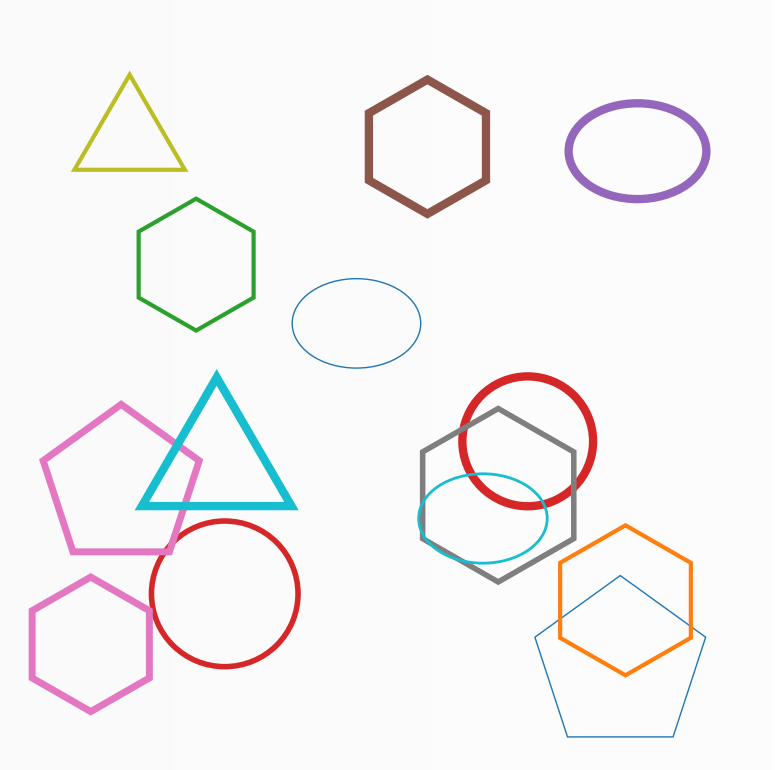[{"shape": "oval", "thickness": 0.5, "radius": 0.41, "center": [0.46, 0.58]}, {"shape": "pentagon", "thickness": 0.5, "radius": 0.58, "center": [0.8, 0.137]}, {"shape": "hexagon", "thickness": 1.5, "radius": 0.49, "center": [0.807, 0.22]}, {"shape": "hexagon", "thickness": 1.5, "radius": 0.43, "center": [0.253, 0.656]}, {"shape": "circle", "thickness": 2, "radius": 0.47, "center": [0.29, 0.229]}, {"shape": "circle", "thickness": 3, "radius": 0.42, "center": [0.681, 0.427]}, {"shape": "oval", "thickness": 3, "radius": 0.44, "center": [0.823, 0.804]}, {"shape": "hexagon", "thickness": 3, "radius": 0.44, "center": [0.552, 0.809]}, {"shape": "pentagon", "thickness": 2.5, "radius": 0.53, "center": [0.156, 0.369]}, {"shape": "hexagon", "thickness": 2.5, "radius": 0.44, "center": [0.117, 0.163]}, {"shape": "hexagon", "thickness": 2, "radius": 0.56, "center": [0.643, 0.357]}, {"shape": "triangle", "thickness": 1.5, "radius": 0.41, "center": [0.167, 0.821]}, {"shape": "oval", "thickness": 1, "radius": 0.41, "center": [0.623, 0.327]}, {"shape": "triangle", "thickness": 3, "radius": 0.56, "center": [0.28, 0.398]}]